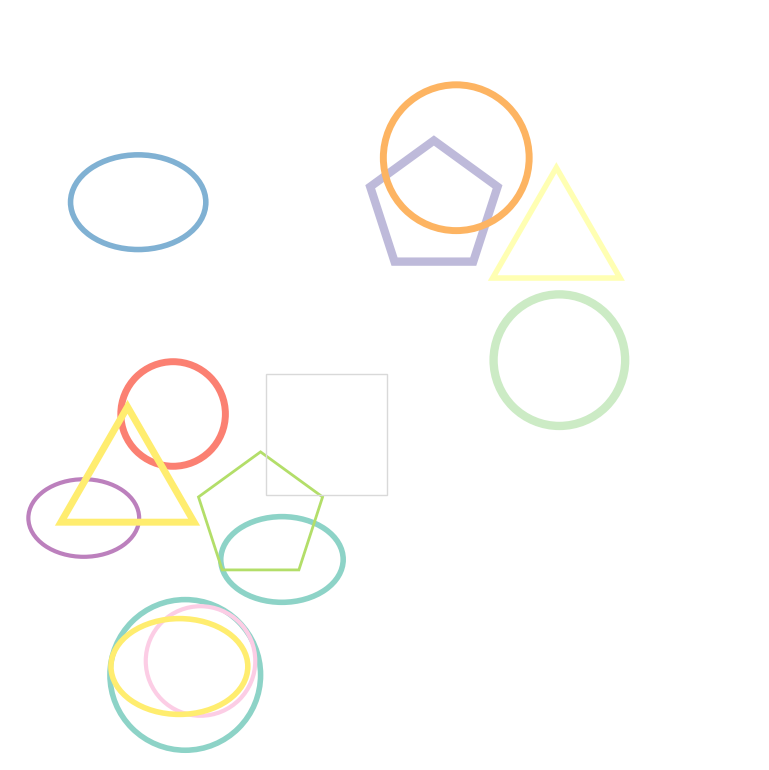[{"shape": "circle", "thickness": 2, "radius": 0.49, "center": [0.241, 0.123]}, {"shape": "oval", "thickness": 2, "radius": 0.4, "center": [0.366, 0.273]}, {"shape": "triangle", "thickness": 2, "radius": 0.48, "center": [0.723, 0.687]}, {"shape": "pentagon", "thickness": 3, "radius": 0.43, "center": [0.563, 0.731]}, {"shape": "circle", "thickness": 2.5, "radius": 0.34, "center": [0.225, 0.462]}, {"shape": "oval", "thickness": 2, "radius": 0.44, "center": [0.179, 0.737]}, {"shape": "circle", "thickness": 2.5, "radius": 0.47, "center": [0.593, 0.795]}, {"shape": "pentagon", "thickness": 1, "radius": 0.42, "center": [0.338, 0.328]}, {"shape": "circle", "thickness": 1.5, "radius": 0.36, "center": [0.26, 0.142]}, {"shape": "square", "thickness": 0.5, "radius": 0.39, "center": [0.424, 0.436]}, {"shape": "oval", "thickness": 1.5, "radius": 0.36, "center": [0.109, 0.327]}, {"shape": "circle", "thickness": 3, "radius": 0.43, "center": [0.726, 0.532]}, {"shape": "triangle", "thickness": 2.5, "radius": 0.5, "center": [0.166, 0.372]}, {"shape": "oval", "thickness": 2, "radius": 0.44, "center": [0.233, 0.134]}]